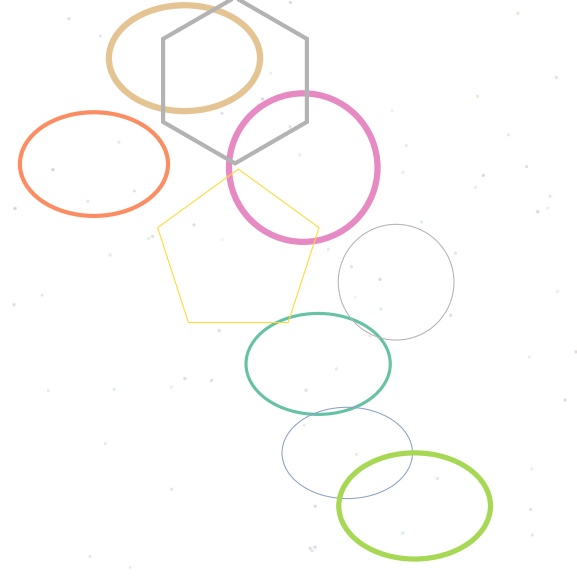[{"shape": "oval", "thickness": 1.5, "radius": 0.62, "center": [0.551, 0.369]}, {"shape": "oval", "thickness": 2, "radius": 0.64, "center": [0.163, 0.715]}, {"shape": "oval", "thickness": 0.5, "radius": 0.56, "center": [0.601, 0.215]}, {"shape": "circle", "thickness": 3, "radius": 0.64, "center": [0.525, 0.709]}, {"shape": "oval", "thickness": 2.5, "radius": 0.66, "center": [0.718, 0.123]}, {"shape": "pentagon", "thickness": 0.5, "radius": 0.73, "center": [0.413, 0.559]}, {"shape": "oval", "thickness": 3, "radius": 0.65, "center": [0.319, 0.898]}, {"shape": "circle", "thickness": 0.5, "radius": 0.5, "center": [0.686, 0.51]}, {"shape": "hexagon", "thickness": 2, "radius": 0.72, "center": [0.407, 0.86]}]